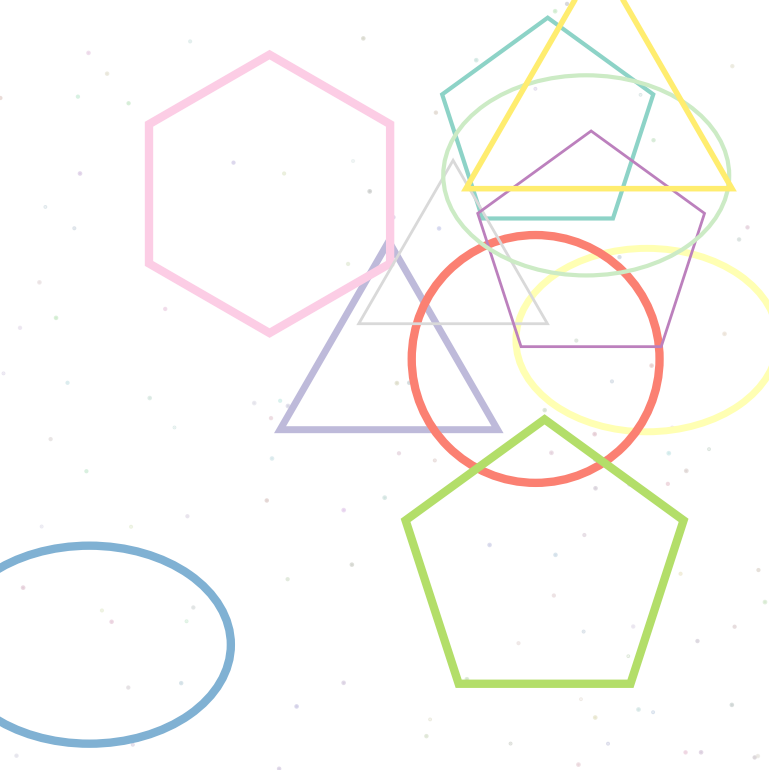[{"shape": "pentagon", "thickness": 1.5, "radius": 0.72, "center": [0.711, 0.833]}, {"shape": "oval", "thickness": 2.5, "radius": 0.85, "center": [0.84, 0.558]}, {"shape": "triangle", "thickness": 2.5, "radius": 0.82, "center": [0.505, 0.524]}, {"shape": "circle", "thickness": 3, "radius": 0.8, "center": [0.696, 0.534]}, {"shape": "oval", "thickness": 3, "radius": 0.92, "center": [0.116, 0.163]}, {"shape": "pentagon", "thickness": 3, "radius": 0.95, "center": [0.707, 0.266]}, {"shape": "hexagon", "thickness": 3, "radius": 0.9, "center": [0.35, 0.748]}, {"shape": "triangle", "thickness": 1, "radius": 0.71, "center": [0.588, 0.65]}, {"shape": "pentagon", "thickness": 1, "radius": 0.77, "center": [0.768, 0.675]}, {"shape": "oval", "thickness": 1.5, "radius": 0.93, "center": [0.761, 0.772]}, {"shape": "triangle", "thickness": 2, "radius": 1.0, "center": [0.778, 0.855]}]